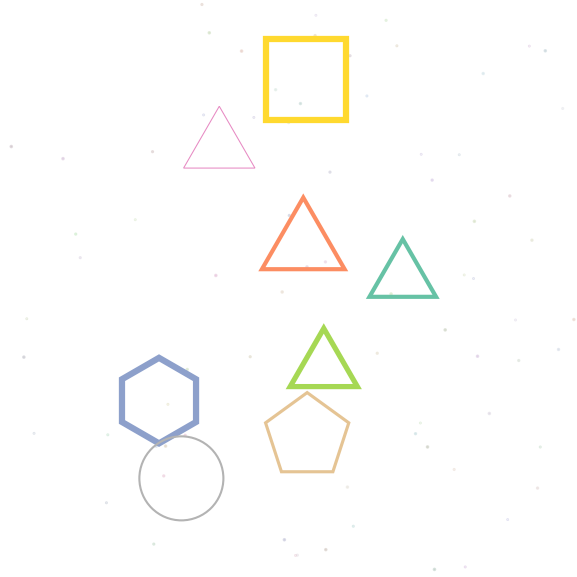[{"shape": "triangle", "thickness": 2, "radius": 0.33, "center": [0.697, 0.518]}, {"shape": "triangle", "thickness": 2, "radius": 0.41, "center": [0.525, 0.574]}, {"shape": "hexagon", "thickness": 3, "radius": 0.37, "center": [0.275, 0.305]}, {"shape": "triangle", "thickness": 0.5, "radius": 0.36, "center": [0.38, 0.744]}, {"shape": "triangle", "thickness": 2.5, "radius": 0.34, "center": [0.561, 0.363]}, {"shape": "square", "thickness": 3, "radius": 0.35, "center": [0.53, 0.861]}, {"shape": "pentagon", "thickness": 1.5, "radius": 0.38, "center": [0.532, 0.244]}, {"shape": "circle", "thickness": 1, "radius": 0.36, "center": [0.314, 0.171]}]